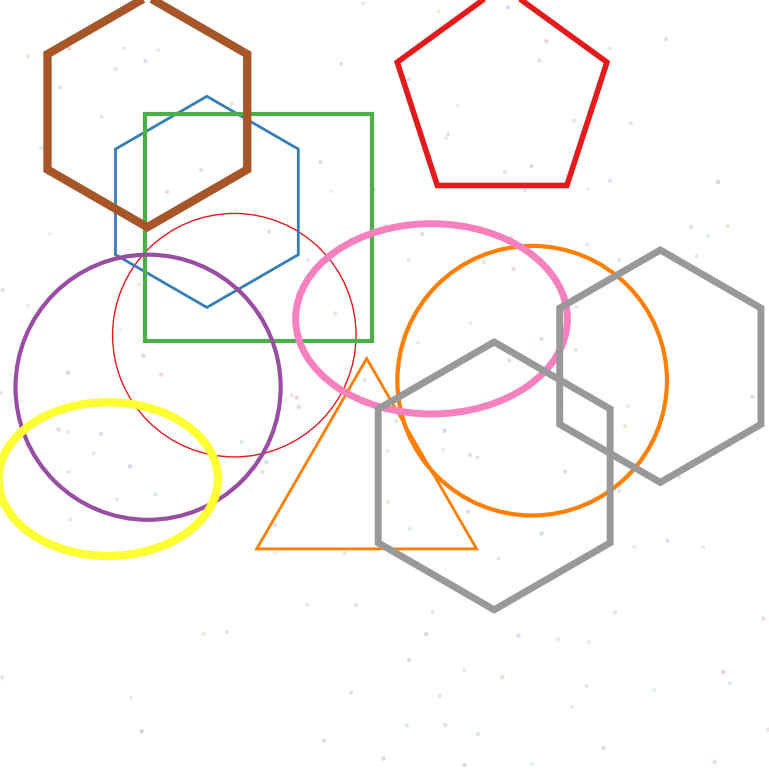[{"shape": "circle", "thickness": 0.5, "radius": 0.79, "center": [0.304, 0.565]}, {"shape": "pentagon", "thickness": 2, "radius": 0.72, "center": [0.652, 0.875]}, {"shape": "hexagon", "thickness": 1, "radius": 0.69, "center": [0.269, 0.738]}, {"shape": "square", "thickness": 1.5, "radius": 0.74, "center": [0.335, 0.704]}, {"shape": "circle", "thickness": 1.5, "radius": 0.86, "center": [0.192, 0.497]}, {"shape": "circle", "thickness": 1.5, "radius": 0.88, "center": [0.691, 0.506]}, {"shape": "triangle", "thickness": 1, "radius": 0.82, "center": [0.476, 0.37]}, {"shape": "oval", "thickness": 3, "radius": 0.71, "center": [0.141, 0.378]}, {"shape": "hexagon", "thickness": 3, "radius": 0.75, "center": [0.191, 0.855]}, {"shape": "oval", "thickness": 2.5, "radius": 0.88, "center": [0.56, 0.586]}, {"shape": "hexagon", "thickness": 2.5, "radius": 0.75, "center": [0.858, 0.524]}, {"shape": "hexagon", "thickness": 2.5, "radius": 0.87, "center": [0.642, 0.382]}]